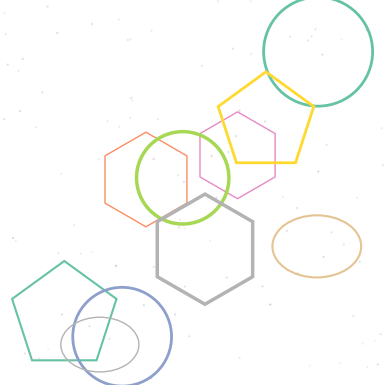[{"shape": "circle", "thickness": 2, "radius": 0.71, "center": [0.826, 0.866]}, {"shape": "pentagon", "thickness": 1.5, "radius": 0.71, "center": [0.167, 0.179]}, {"shape": "hexagon", "thickness": 1, "radius": 0.61, "center": [0.379, 0.534]}, {"shape": "circle", "thickness": 2, "radius": 0.64, "center": [0.317, 0.125]}, {"shape": "hexagon", "thickness": 1, "radius": 0.56, "center": [0.617, 0.597]}, {"shape": "circle", "thickness": 2.5, "radius": 0.6, "center": [0.475, 0.538]}, {"shape": "pentagon", "thickness": 2, "radius": 0.65, "center": [0.691, 0.683]}, {"shape": "oval", "thickness": 1.5, "radius": 0.58, "center": [0.823, 0.36]}, {"shape": "oval", "thickness": 1, "radius": 0.51, "center": [0.259, 0.105]}, {"shape": "hexagon", "thickness": 2.5, "radius": 0.72, "center": [0.532, 0.353]}]